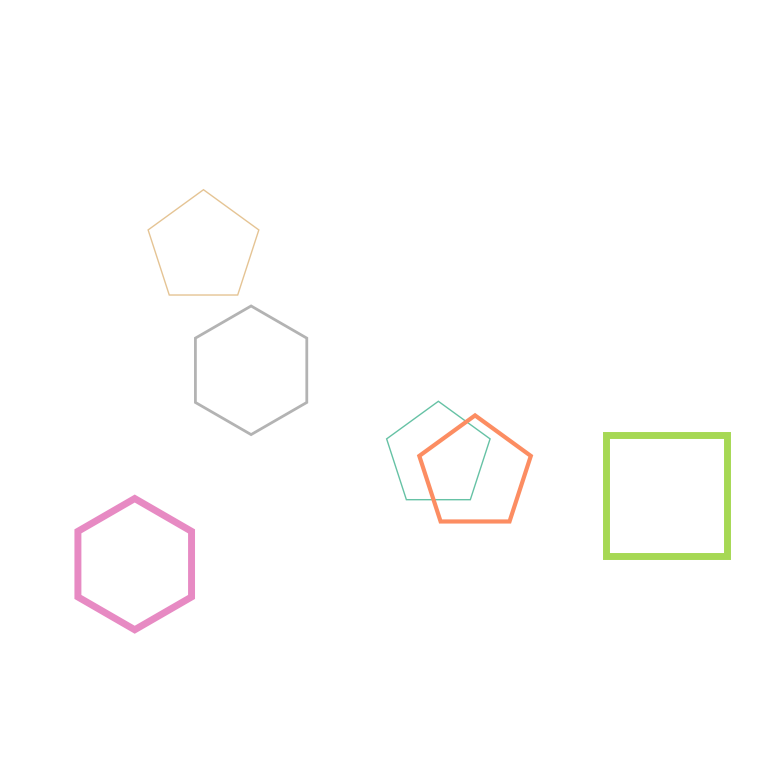[{"shape": "pentagon", "thickness": 0.5, "radius": 0.35, "center": [0.569, 0.408]}, {"shape": "pentagon", "thickness": 1.5, "radius": 0.38, "center": [0.617, 0.384]}, {"shape": "hexagon", "thickness": 2.5, "radius": 0.43, "center": [0.175, 0.267]}, {"shape": "square", "thickness": 2.5, "radius": 0.39, "center": [0.865, 0.357]}, {"shape": "pentagon", "thickness": 0.5, "radius": 0.38, "center": [0.264, 0.678]}, {"shape": "hexagon", "thickness": 1, "radius": 0.42, "center": [0.326, 0.519]}]